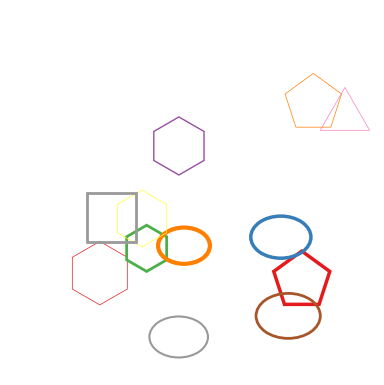[{"shape": "hexagon", "thickness": 0.5, "radius": 0.41, "center": [0.259, 0.291]}, {"shape": "pentagon", "thickness": 2.5, "radius": 0.38, "center": [0.784, 0.271]}, {"shape": "oval", "thickness": 2.5, "radius": 0.39, "center": [0.729, 0.384]}, {"shape": "hexagon", "thickness": 2, "radius": 0.3, "center": [0.381, 0.355]}, {"shape": "hexagon", "thickness": 1, "radius": 0.38, "center": [0.465, 0.621]}, {"shape": "oval", "thickness": 3, "radius": 0.34, "center": [0.478, 0.362]}, {"shape": "pentagon", "thickness": 0.5, "radius": 0.39, "center": [0.814, 0.732]}, {"shape": "hexagon", "thickness": 0.5, "radius": 0.37, "center": [0.369, 0.432]}, {"shape": "oval", "thickness": 2, "radius": 0.42, "center": [0.749, 0.18]}, {"shape": "triangle", "thickness": 0.5, "radius": 0.37, "center": [0.896, 0.699]}, {"shape": "square", "thickness": 2, "radius": 0.32, "center": [0.29, 0.435]}, {"shape": "oval", "thickness": 1.5, "radius": 0.38, "center": [0.464, 0.125]}]